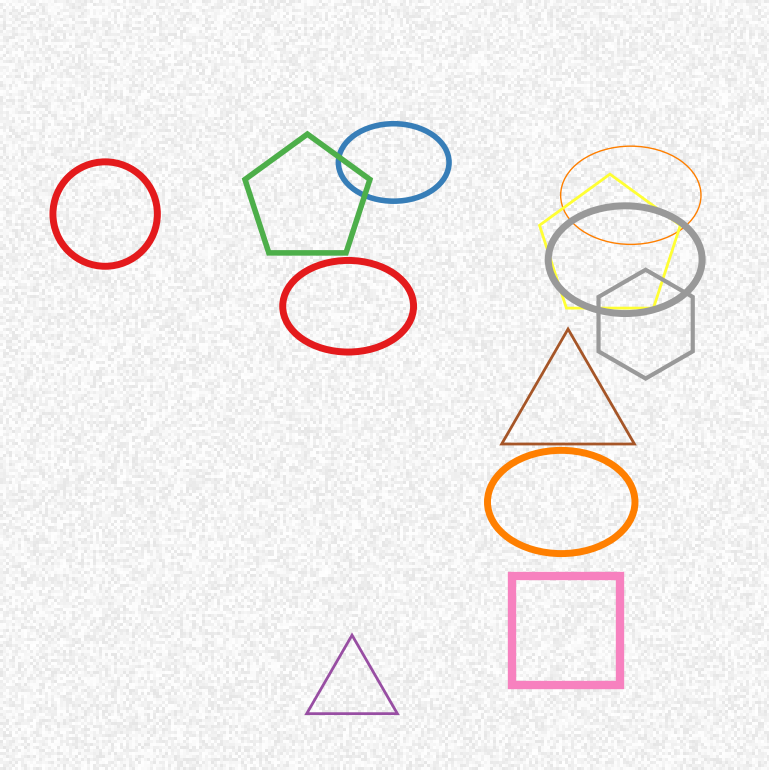[{"shape": "oval", "thickness": 2.5, "radius": 0.42, "center": [0.452, 0.602]}, {"shape": "circle", "thickness": 2.5, "radius": 0.34, "center": [0.137, 0.722]}, {"shape": "oval", "thickness": 2, "radius": 0.36, "center": [0.511, 0.789]}, {"shape": "pentagon", "thickness": 2, "radius": 0.43, "center": [0.399, 0.741]}, {"shape": "triangle", "thickness": 1, "radius": 0.34, "center": [0.457, 0.107]}, {"shape": "oval", "thickness": 0.5, "radius": 0.46, "center": [0.819, 0.746]}, {"shape": "oval", "thickness": 2.5, "radius": 0.48, "center": [0.729, 0.348]}, {"shape": "pentagon", "thickness": 1, "radius": 0.48, "center": [0.792, 0.678]}, {"shape": "triangle", "thickness": 1, "radius": 0.5, "center": [0.738, 0.473]}, {"shape": "square", "thickness": 3, "radius": 0.35, "center": [0.735, 0.181]}, {"shape": "hexagon", "thickness": 1.5, "radius": 0.35, "center": [0.838, 0.579]}, {"shape": "oval", "thickness": 2.5, "radius": 0.5, "center": [0.812, 0.663]}]